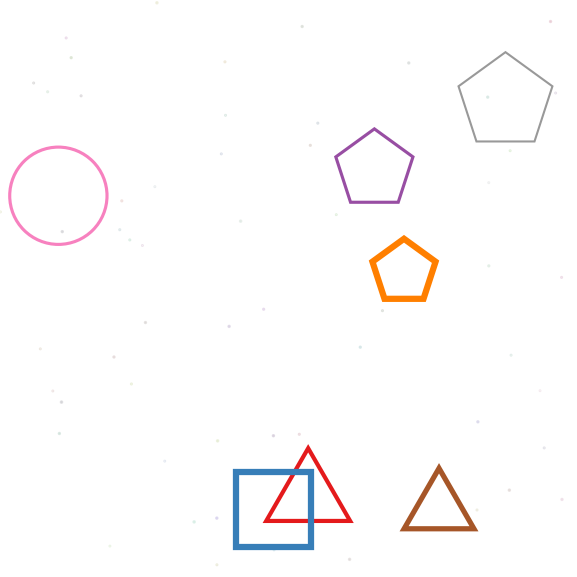[{"shape": "triangle", "thickness": 2, "radius": 0.42, "center": [0.534, 0.139]}, {"shape": "square", "thickness": 3, "radius": 0.32, "center": [0.474, 0.117]}, {"shape": "pentagon", "thickness": 1.5, "radius": 0.35, "center": [0.648, 0.706]}, {"shape": "pentagon", "thickness": 3, "radius": 0.29, "center": [0.7, 0.528]}, {"shape": "triangle", "thickness": 2.5, "radius": 0.35, "center": [0.76, 0.118]}, {"shape": "circle", "thickness": 1.5, "radius": 0.42, "center": [0.101, 0.66]}, {"shape": "pentagon", "thickness": 1, "radius": 0.43, "center": [0.875, 0.823]}]